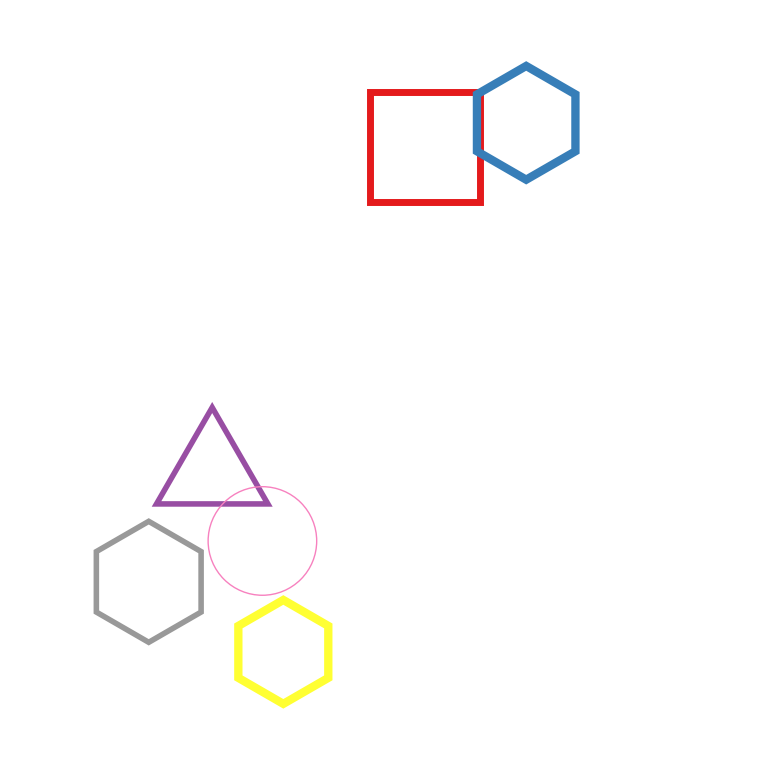[{"shape": "square", "thickness": 2.5, "radius": 0.36, "center": [0.552, 0.809]}, {"shape": "hexagon", "thickness": 3, "radius": 0.37, "center": [0.683, 0.84]}, {"shape": "triangle", "thickness": 2, "radius": 0.42, "center": [0.276, 0.387]}, {"shape": "hexagon", "thickness": 3, "radius": 0.34, "center": [0.368, 0.153]}, {"shape": "circle", "thickness": 0.5, "radius": 0.35, "center": [0.341, 0.297]}, {"shape": "hexagon", "thickness": 2, "radius": 0.39, "center": [0.193, 0.244]}]